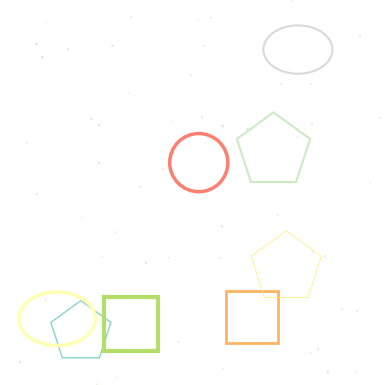[{"shape": "pentagon", "thickness": 1, "radius": 0.41, "center": [0.21, 0.137]}, {"shape": "oval", "thickness": 2.5, "radius": 0.5, "center": [0.148, 0.172]}, {"shape": "circle", "thickness": 2.5, "radius": 0.38, "center": [0.516, 0.578]}, {"shape": "square", "thickness": 2, "radius": 0.34, "center": [0.655, 0.176]}, {"shape": "square", "thickness": 3, "radius": 0.35, "center": [0.34, 0.158]}, {"shape": "oval", "thickness": 1.5, "radius": 0.45, "center": [0.774, 0.871]}, {"shape": "pentagon", "thickness": 1.5, "radius": 0.5, "center": [0.71, 0.608]}, {"shape": "pentagon", "thickness": 0.5, "radius": 0.48, "center": [0.744, 0.305]}]